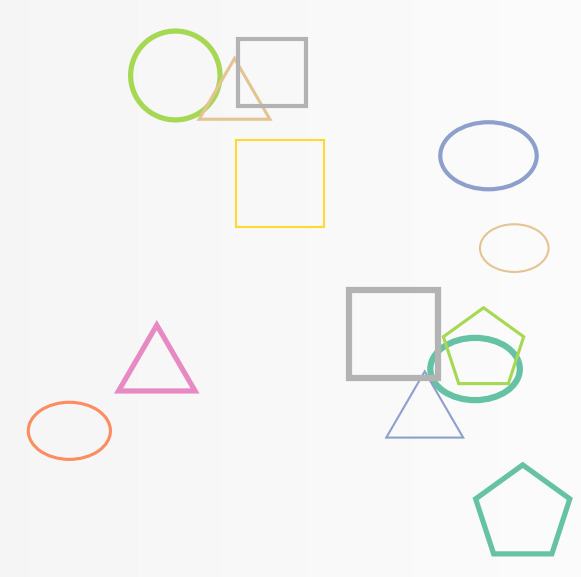[{"shape": "oval", "thickness": 3, "radius": 0.39, "center": [0.817, 0.36]}, {"shape": "pentagon", "thickness": 2.5, "radius": 0.43, "center": [0.899, 0.109]}, {"shape": "oval", "thickness": 1.5, "radius": 0.35, "center": [0.119, 0.253]}, {"shape": "oval", "thickness": 2, "radius": 0.41, "center": [0.84, 0.729]}, {"shape": "triangle", "thickness": 1, "radius": 0.38, "center": [0.731, 0.28]}, {"shape": "triangle", "thickness": 2.5, "radius": 0.38, "center": [0.27, 0.36]}, {"shape": "pentagon", "thickness": 1.5, "radius": 0.36, "center": [0.832, 0.394]}, {"shape": "circle", "thickness": 2.5, "radius": 0.38, "center": [0.302, 0.868]}, {"shape": "square", "thickness": 1, "radius": 0.38, "center": [0.482, 0.681]}, {"shape": "oval", "thickness": 1, "radius": 0.3, "center": [0.885, 0.57]}, {"shape": "triangle", "thickness": 1.5, "radius": 0.35, "center": [0.403, 0.828]}, {"shape": "square", "thickness": 2, "radius": 0.29, "center": [0.468, 0.874]}, {"shape": "square", "thickness": 3, "radius": 0.38, "center": [0.677, 0.42]}]